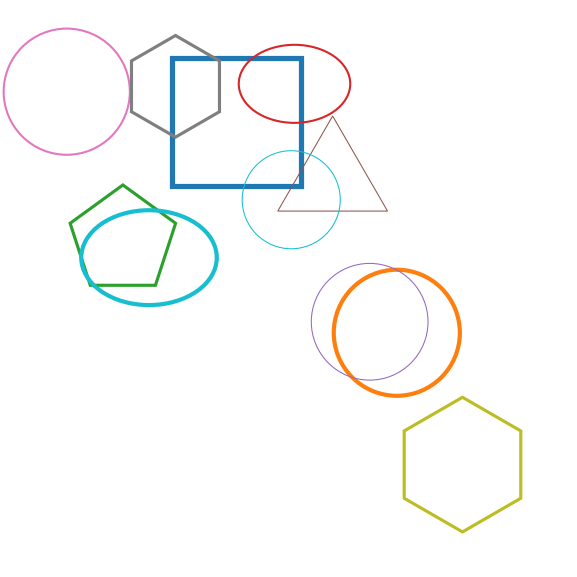[{"shape": "square", "thickness": 2.5, "radius": 0.56, "center": [0.41, 0.788]}, {"shape": "circle", "thickness": 2, "radius": 0.55, "center": [0.687, 0.423]}, {"shape": "pentagon", "thickness": 1.5, "radius": 0.48, "center": [0.213, 0.583]}, {"shape": "oval", "thickness": 1, "radius": 0.48, "center": [0.51, 0.854]}, {"shape": "circle", "thickness": 0.5, "radius": 0.51, "center": [0.64, 0.442]}, {"shape": "triangle", "thickness": 0.5, "radius": 0.55, "center": [0.576, 0.688]}, {"shape": "circle", "thickness": 1, "radius": 0.55, "center": [0.116, 0.84]}, {"shape": "hexagon", "thickness": 1.5, "radius": 0.44, "center": [0.304, 0.85]}, {"shape": "hexagon", "thickness": 1.5, "radius": 0.58, "center": [0.801, 0.195]}, {"shape": "oval", "thickness": 2, "radius": 0.59, "center": [0.258, 0.553]}, {"shape": "circle", "thickness": 0.5, "radius": 0.42, "center": [0.504, 0.653]}]